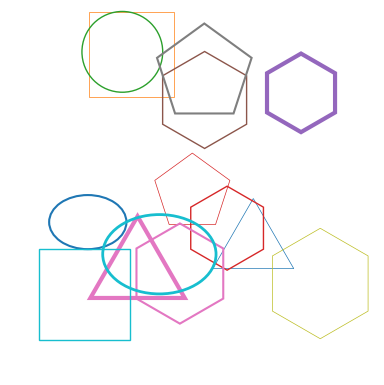[{"shape": "triangle", "thickness": 0.5, "radius": 0.61, "center": [0.658, 0.363]}, {"shape": "oval", "thickness": 1.5, "radius": 0.5, "center": [0.228, 0.423]}, {"shape": "square", "thickness": 0.5, "radius": 0.55, "center": [0.342, 0.859]}, {"shape": "circle", "thickness": 1, "radius": 0.52, "center": [0.318, 0.865]}, {"shape": "hexagon", "thickness": 1, "radius": 0.55, "center": [0.59, 0.407]}, {"shape": "pentagon", "thickness": 0.5, "radius": 0.51, "center": [0.5, 0.5]}, {"shape": "hexagon", "thickness": 3, "radius": 0.51, "center": [0.782, 0.759]}, {"shape": "hexagon", "thickness": 1, "radius": 0.63, "center": [0.531, 0.74]}, {"shape": "hexagon", "thickness": 1.5, "radius": 0.65, "center": [0.467, 0.29]}, {"shape": "triangle", "thickness": 3, "radius": 0.71, "center": [0.357, 0.297]}, {"shape": "pentagon", "thickness": 1.5, "radius": 0.65, "center": [0.531, 0.81]}, {"shape": "hexagon", "thickness": 0.5, "radius": 0.72, "center": [0.832, 0.264]}, {"shape": "square", "thickness": 1, "radius": 0.59, "center": [0.219, 0.235]}, {"shape": "oval", "thickness": 2, "radius": 0.74, "center": [0.414, 0.34]}]